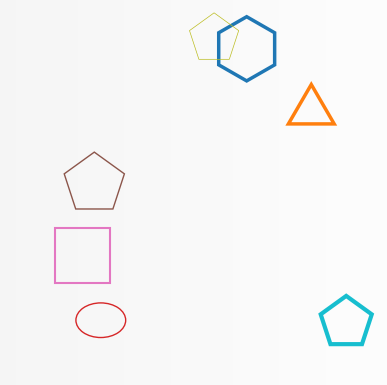[{"shape": "hexagon", "thickness": 2.5, "radius": 0.42, "center": [0.637, 0.873]}, {"shape": "triangle", "thickness": 2.5, "radius": 0.34, "center": [0.803, 0.712]}, {"shape": "oval", "thickness": 1, "radius": 0.32, "center": [0.26, 0.168]}, {"shape": "pentagon", "thickness": 1, "radius": 0.41, "center": [0.243, 0.523]}, {"shape": "square", "thickness": 1.5, "radius": 0.36, "center": [0.213, 0.337]}, {"shape": "pentagon", "thickness": 0.5, "radius": 0.33, "center": [0.553, 0.9]}, {"shape": "pentagon", "thickness": 3, "radius": 0.35, "center": [0.893, 0.162]}]